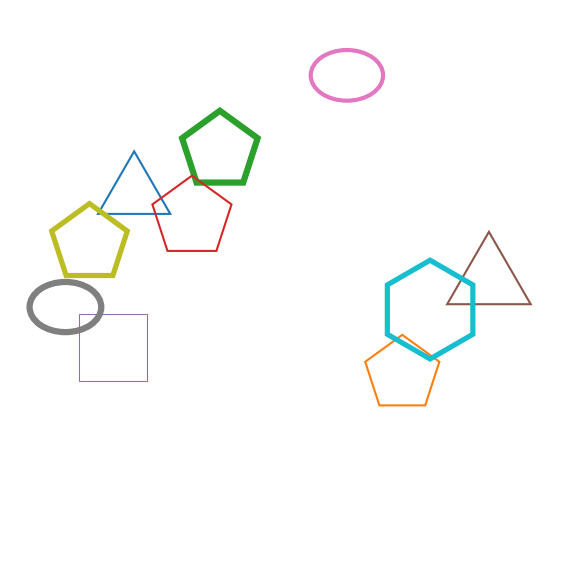[{"shape": "triangle", "thickness": 1, "radius": 0.36, "center": [0.232, 0.665]}, {"shape": "pentagon", "thickness": 1, "radius": 0.34, "center": [0.697, 0.352]}, {"shape": "pentagon", "thickness": 3, "radius": 0.34, "center": [0.381, 0.739]}, {"shape": "pentagon", "thickness": 1, "radius": 0.36, "center": [0.332, 0.623]}, {"shape": "square", "thickness": 0.5, "radius": 0.29, "center": [0.196, 0.397]}, {"shape": "triangle", "thickness": 1, "radius": 0.42, "center": [0.847, 0.514]}, {"shape": "oval", "thickness": 2, "radius": 0.31, "center": [0.601, 0.869]}, {"shape": "oval", "thickness": 3, "radius": 0.31, "center": [0.113, 0.467]}, {"shape": "pentagon", "thickness": 2.5, "radius": 0.34, "center": [0.155, 0.578]}, {"shape": "hexagon", "thickness": 2.5, "radius": 0.43, "center": [0.745, 0.463]}]